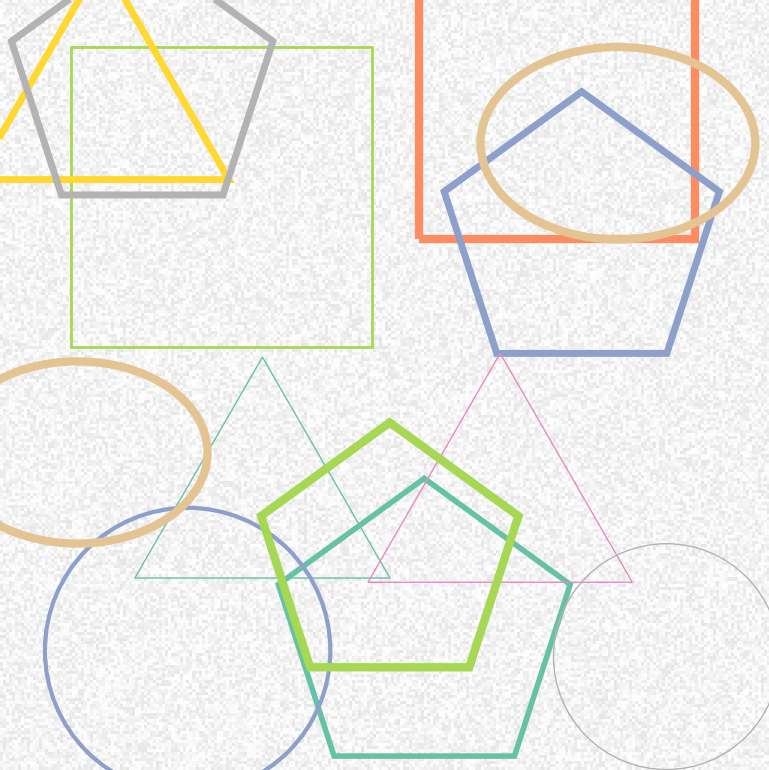[{"shape": "pentagon", "thickness": 2, "radius": 1.0, "center": [0.551, 0.179]}, {"shape": "triangle", "thickness": 0.5, "radius": 0.96, "center": [0.341, 0.345]}, {"shape": "square", "thickness": 3, "radius": 0.9, "center": [0.724, 0.869]}, {"shape": "pentagon", "thickness": 2.5, "radius": 0.94, "center": [0.756, 0.693]}, {"shape": "circle", "thickness": 1.5, "radius": 0.93, "center": [0.244, 0.155]}, {"shape": "triangle", "thickness": 0.5, "radius": 0.99, "center": [0.65, 0.343]}, {"shape": "square", "thickness": 1, "radius": 0.98, "center": [0.288, 0.744]}, {"shape": "pentagon", "thickness": 3, "radius": 0.88, "center": [0.506, 0.276]}, {"shape": "triangle", "thickness": 2.5, "radius": 0.95, "center": [0.132, 0.862]}, {"shape": "oval", "thickness": 3, "radius": 0.85, "center": [0.101, 0.412]}, {"shape": "oval", "thickness": 3, "radius": 0.89, "center": [0.803, 0.814]}, {"shape": "circle", "thickness": 0.5, "radius": 0.73, "center": [0.865, 0.147]}, {"shape": "pentagon", "thickness": 2.5, "radius": 0.89, "center": [0.185, 0.891]}]